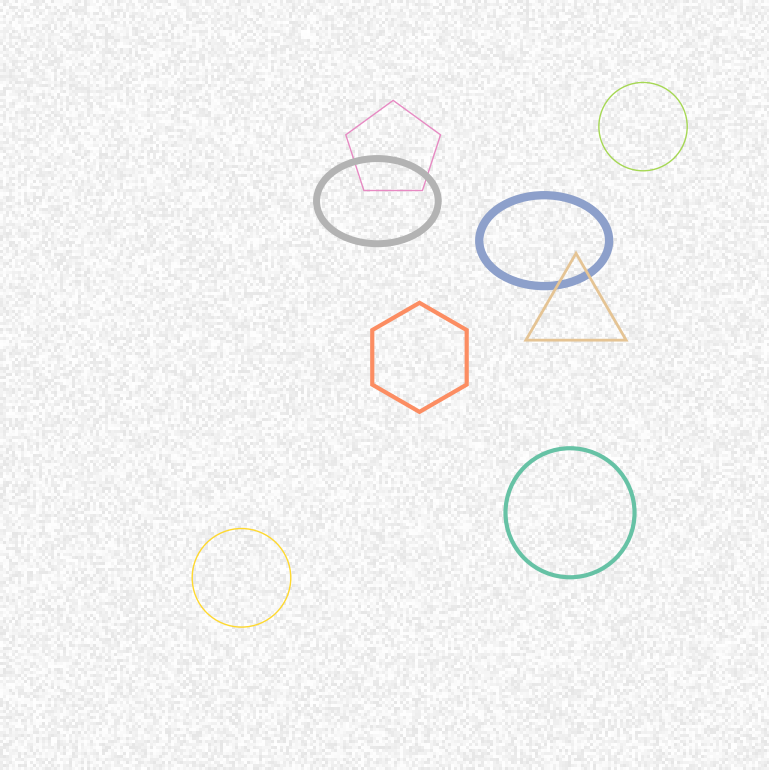[{"shape": "circle", "thickness": 1.5, "radius": 0.42, "center": [0.74, 0.334]}, {"shape": "hexagon", "thickness": 1.5, "radius": 0.35, "center": [0.545, 0.536]}, {"shape": "oval", "thickness": 3, "radius": 0.42, "center": [0.707, 0.687]}, {"shape": "pentagon", "thickness": 0.5, "radius": 0.32, "center": [0.511, 0.805]}, {"shape": "circle", "thickness": 0.5, "radius": 0.29, "center": [0.835, 0.836]}, {"shape": "circle", "thickness": 0.5, "radius": 0.32, "center": [0.314, 0.25]}, {"shape": "triangle", "thickness": 1, "radius": 0.38, "center": [0.748, 0.596]}, {"shape": "oval", "thickness": 2.5, "radius": 0.4, "center": [0.49, 0.739]}]